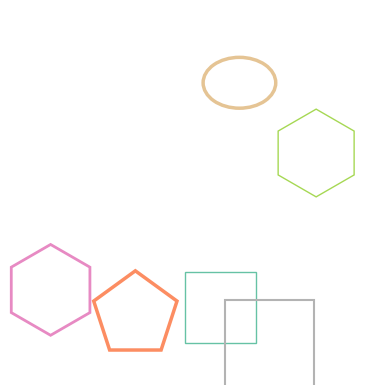[{"shape": "square", "thickness": 1, "radius": 0.46, "center": [0.573, 0.201]}, {"shape": "pentagon", "thickness": 2.5, "radius": 0.57, "center": [0.352, 0.183]}, {"shape": "hexagon", "thickness": 2, "radius": 0.59, "center": [0.131, 0.247]}, {"shape": "hexagon", "thickness": 1, "radius": 0.57, "center": [0.821, 0.603]}, {"shape": "oval", "thickness": 2.5, "radius": 0.47, "center": [0.622, 0.785]}, {"shape": "square", "thickness": 1.5, "radius": 0.58, "center": [0.699, 0.104]}]